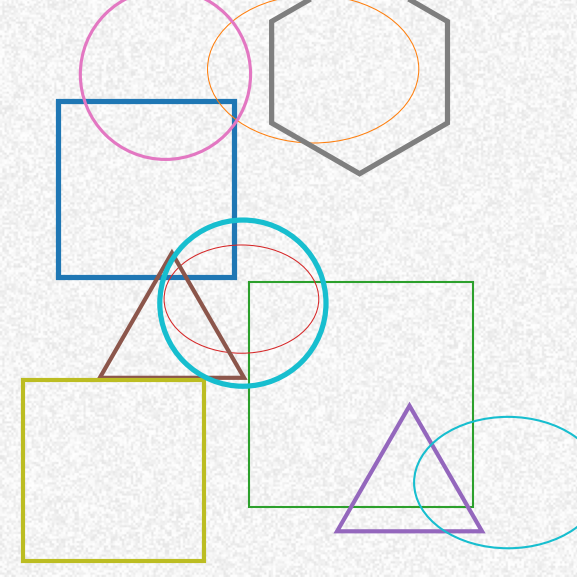[{"shape": "square", "thickness": 2.5, "radius": 0.76, "center": [0.253, 0.672]}, {"shape": "oval", "thickness": 0.5, "radius": 0.91, "center": [0.542, 0.88]}, {"shape": "square", "thickness": 1, "radius": 0.97, "center": [0.625, 0.316]}, {"shape": "oval", "thickness": 0.5, "radius": 0.67, "center": [0.418, 0.481]}, {"shape": "triangle", "thickness": 2, "radius": 0.72, "center": [0.709, 0.152]}, {"shape": "triangle", "thickness": 2, "radius": 0.72, "center": [0.298, 0.417]}, {"shape": "circle", "thickness": 1.5, "radius": 0.74, "center": [0.286, 0.87]}, {"shape": "hexagon", "thickness": 2.5, "radius": 0.88, "center": [0.623, 0.874]}, {"shape": "square", "thickness": 2, "radius": 0.79, "center": [0.197, 0.184]}, {"shape": "oval", "thickness": 1, "radius": 0.81, "center": [0.88, 0.164]}, {"shape": "circle", "thickness": 2.5, "radius": 0.72, "center": [0.421, 0.474]}]